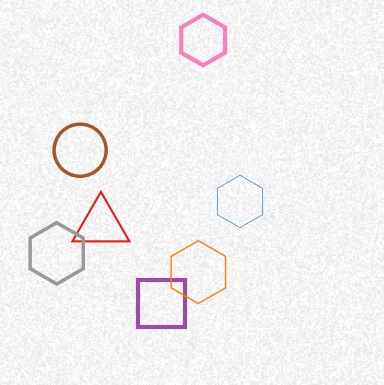[{"shape": "triangle", "thickness": 1.5, "radius": 0.43, "center": [0.262, 0.416]}, {"shape": "hexagon", "thickness": 0.5, "radius": 0.34, "center": [0.623, 0.477]}, {"shape": "square", "thickness": 3, "radius": 0.3, "center": [0.419, 0.212]}, {"shape": "hexagon", "thickness": 1, "radius": 0.41, "center": [0.515, 0.293]}, {"shape": "circle", "thickness": 2.5, "radius": 0.34, "center": [0.208, 0.61]}, {"shape": "hexagon", "thickness": 3, "radius": 0.33, "center": [0.528, 0.896]}, {"shape": "hexagon", "thickness": 2.5, "radius": 0.4, "center": [0.147, 0.342]}]